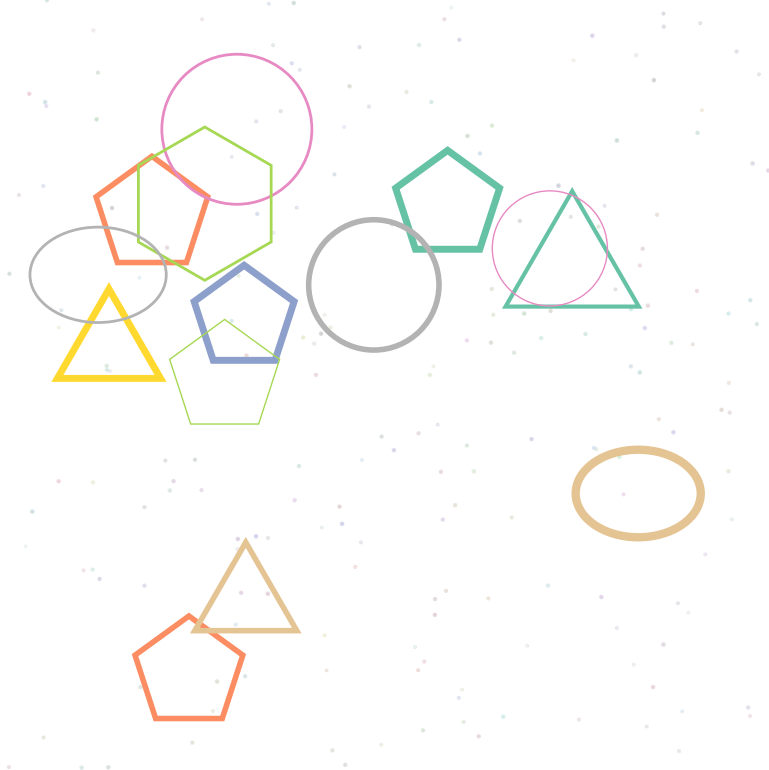[{"shape": "triangle", "thickness": 1.5, "radius": 0.5, "center": [0.743, 0.652]}, {"shape": "pentagon", "thickness": 2.5, "radius": 0.35, "center": [0.581, 0.734]}, {"shape": "pentagon", "thickness": 2, "radius": 0.38, "center": [0.197, 0.721]}, {"shape": "pentagon", "thickness": 2, "radius": 0.37, "center": [0.245, 0.126]}, {"shape": "pentagon", "thickness": 2.5, "radius": 0.34, "center": [0.317, 0.587]}, {"shape": "circle", "thickness": 0.5, "radius": 0.37, "center": [0.714, 0.677]}, {"shape": "circle", "thickness": 1, "radius": 0.49, "center": [0.308, 0.832]}, {"shape": "hexagon", "thickness": 1, "radius": 0.5, "center": [0.266, 0.735]}, {"shape": "pentagon", "thickness": 0.5, "radius": 0.38, "center": [0.292, 0.51]}, {"shape": "triangle", "thickness": 2.5, "radius": 0.39, "center": [0.142, 0.547]}, {"shape": "oval", "thickness": 3, "radius": 0.41, "center": [0.829, 0.359]}, {"shape": "triangle", "thickness": 2, "radius": 0.38, "center": [0.319, 0.219]}, {"shape": "oval", "thickness": 1, "radius": 0.44, "center": [0.127, 0.643]}, {"shape": "circle", "thickness": 2, "radius": 0.42, "center": [0.485, 0.63]}]